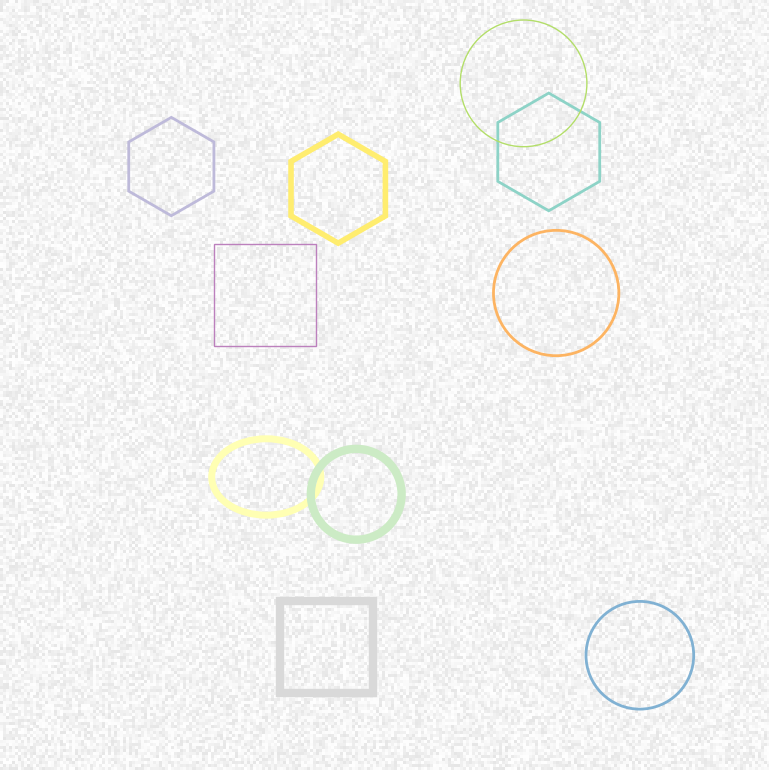[{"shape": "hexagon", "thickness": 1, "radius": 0.38, "center": [0.713, 0.803]}, {"shape": "oval", "thickness": 2.5, "radius": 0.35, "center": [0.346, 0.381]}, {"shape": "hexagon", "thickness": 1, "radius": 0.32, "center": [0.222, 0.784]}, {"shape": "circle", "thickness": 1, "radius": 0.35, "center": [0.831, 0.149]}, {"shape": "circle", "thickness": 1, "radius": 0.41, "center": [0.722, 0.619]}, {"shape": "circle", "thickness": 0.5, "radius": 0.41, "center": [0.68, 0.892]}, {"shape": "square", "thickness": 3, "radius": 0.3, "center": [0.424, 0.16]}, {"shape": "square", "thickness": 0.5, "radius": 0.33, "center": [0.345, 0.617]}, {"shape": "circle", "thickness": 3, "radius": 0.29, "center": [0.463, 0.358]}, {"shape": "hexagon", "thickness": 2, "radius": 0.35, "center": [0.439, 0.755]}]